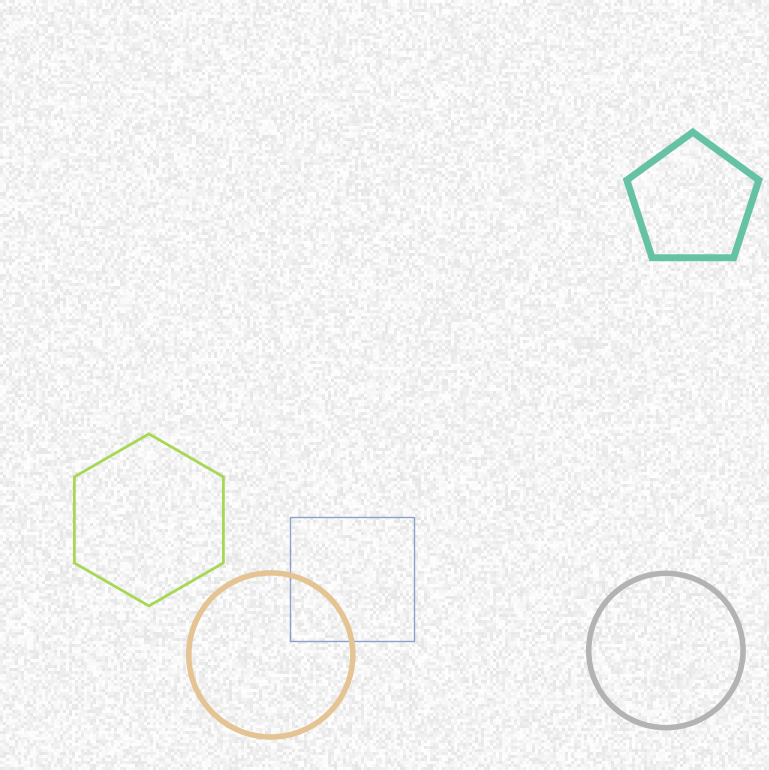[{"shape": "pentagon", "thickness": 2.5, "radius": 0.45, "center": [0.9, 0.738]}, {"shape": "square", "thickness": 0.5, "radius": 0.4, "center": [0.457, 0.249]}, {"shape": "hexagon", "thickness": 1, "radius": 0.56, "center": [0.193, 0.325]}, {"shape": "circle", "thickness": 2, "radius": 0.53, "center": [0.352, 0.149]}, {"shape": "circle", "thickness": 2, "radius": 0.5, "center": [0.865, 0.155]}]